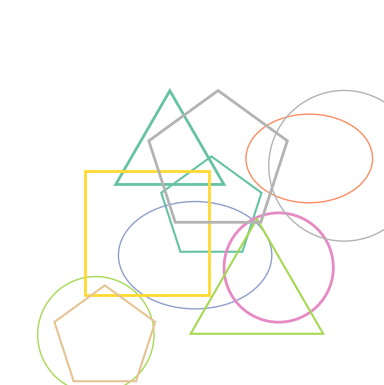[{"shape": "pentagon", "thickness": 1.5, "radius": 0.68, "center": [0.549, 0.457]}, {"shape": "triangle", "thickness": 2, "radius": 0.81, "center": [0.441, 0.602]}, {"shape": "oval", "thickness": 1, "radius": 0.82, "center": [0.803, 0.588]}, {"shape": "oval", "thickness": 1, "radius": 1.0, "center": [0.507, 0.337]}, {"shape": "circle", "thickness": 2, "radius": 0.71, "center": [0.724, 0.305]}, {"shape": "triangle", "thickness": 1.5, "radius": 0.99, "center": [0.667, 0.232]}, {"shape": "circle", "thickness": 1, "radius": 0.76, "center": [0.249, 0.131]}, {"shape": "square", "thickness": 2, "radius": 0.81, "center": [0.382, 0.394]}, {"shape": "pentagon", "thickness": 1.5, "radius": 0.69, "center": [0.272, 0.121]}, {"shape": "pentagon", "thickness": 2, "radius": 0.95, "center": [0.566, 0.576]}, {"shape": "circle", "thickness": 1, "radius": 0.98, "center": [0.894, 0.569]}]